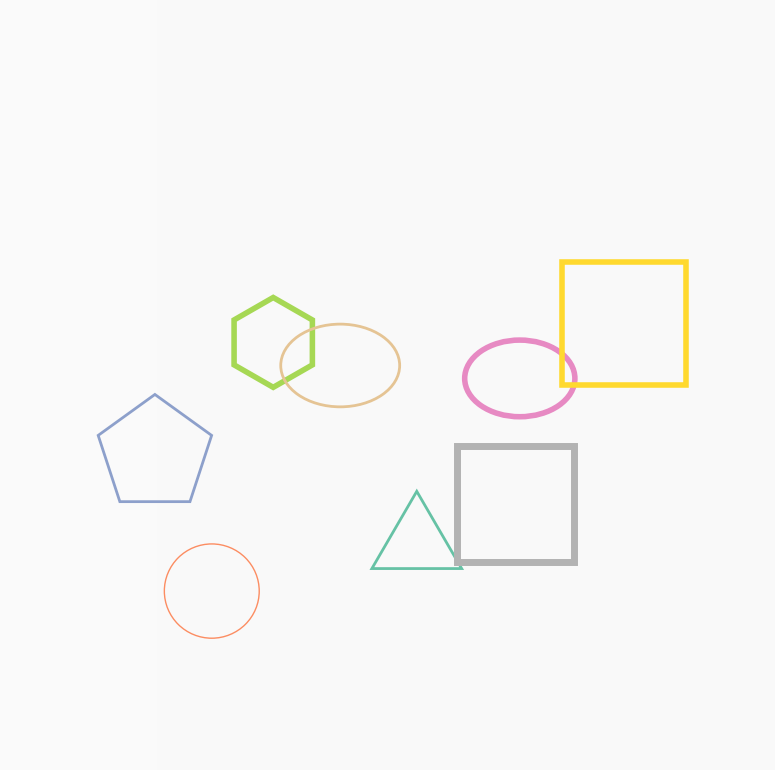[{"shape": "triangle", "thickness": 1, "radius": 0.33, "center": [0.538, 0.295]}, {"shape": "circle", "thickness": 0.5, "radius": 0.31, "center": [0.273, 0.232]}, {"shape": "pentagon", "thickness": 1, "radius": 0.38, "center": [0.2, 0.411]}, {"shape": "oval", "thickness": 2, "radius": 0.36, "center": [0.671, 0.509]}, {"shape": "hexagon", "thickness": 2, "radius": 0.29, "center": [0.353, 0.555]}, {"shape": "square", "thickness": 2, "radius": 0.4, "center": [0.805, 0.58]}, {"shape": "oval", "thickness": 1, "radius": 0.38, "center": [0.439, 0.525]}, {"shape": "square", "thickness": 2.5, "radius": 0.38, "center": [0.665, 0.345]}]